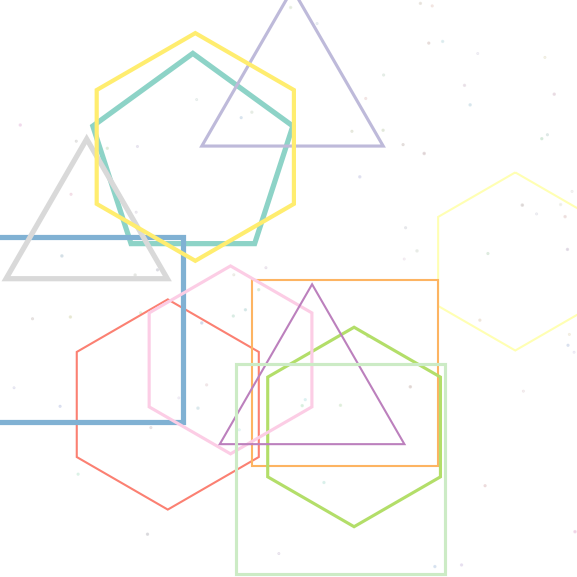[{"shape": "pentagon", "thickness": 2.5, "radius": 0.91, "center": [0.334, 0.725]}, {"shape": "hexagon", "thickness": 1, "radius": 0.77, "center": [0.892, 0.546]}, {"shape": "triangle", "thickness": 1.5, "radius": 0.91, "center": [0.507, 0.837]}, {"shape": "hexagon", "thickness": 1, "radius": 0.91, "center": [0.291, 0.299]}, {"shape": "square", "thickness": 2.5, "radius": 0.8, "center": [0.157, 0.429]}, {"shape": "square", "thickness": 1, "radius": 0.8, "center": [0.597, 0.354]}, {"shape": "hexagon", "thickness": 1.5, "radius": 0.86, "center": [0.613, 0.26]}, {"shape": "hexagon", "thickness": 1.5, "radius": 0.81, "center": [0.399, 0.376]}, {"shape": "triangle", "thickness": 2.5, "radius": 0.81, "center": [0.15, 0.597]}, {"shape": "triangle", "thickness": 1, "radius": 0.92, "center": [0.54, 0.322]}, {"shape": "square", "thickness": 1.5, "radius": 0.91, "center": [0.589, 0.188]}, {"shape": "hexagon", "thickness": 2, "radius": 0.99, "center": [0.338, 0.745]}]